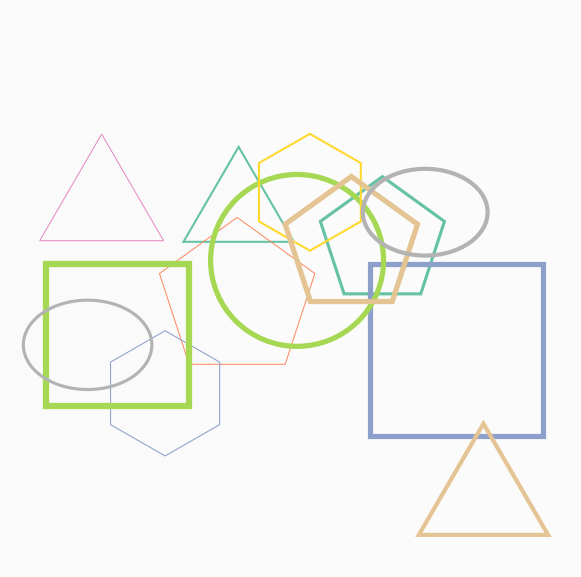[{"shape": "triangle", "thickness": 1, "radius": 0.55, "center": [0.411, 0.635]}, {"shape": "pentagon", "thickness": 1.5, "radius": 0.56, "center": [0.658, 0.581]}, {"shape": "pentagon", "thickness": 0.5, "radius": 0.7, "center": [0.408, 0.482]}, {"shape": "square", "thickness": 2.5, "radius": 0.75, "center": [0.786, 0.392]}, {"shape": "hexagon", "thickness": 0.5, "radius": 0.54, "center": [0.284, 0.318]}, {"shape": "triangle", "thickness": 0.5, "radius": 0.62, "center": [0.175, 0.644]}, {"shape": "square", "thickness": 3, "radius": 0.61, "center": [0.203, 0.419]}, {"shape": "circle", "thickness": 2.5, "radius": 0.74, "center": [0.511, 0.548]}, {"shape": "hexagon", "thickness": 1, "radius": 0.51, "center": [0.533, 0.666]}, {"shape": "triangle", "thickness": 2, "radius": 0.64, "center": [0.832, 0.137]}, {"shape": "pentagon", "thickness": 2.5, "radius": 0.6, "center": [0.604, 0.574]}, {"shape": "oval", "thickness": 2, "radius": 0.54, "center": [0.732, 0.632]}, {"shape": "oval", "thickness": 1.5, "radius": 0.55, "center": [0.151, 0.402]}]